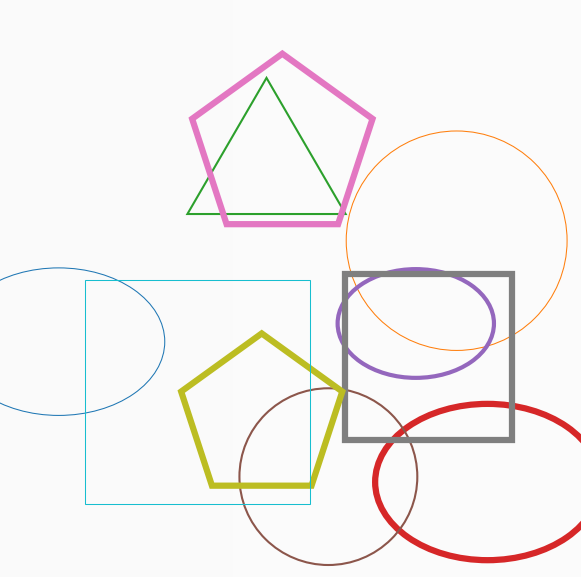[{"shape": "oval", "thickness": 0.5, "radius": 0.91, "center": [0.101, 0.408]}, {"shape": "circle", "thickness": 0.5, "radius": 0.95, "center": [0.786, 0.582]}, {"shape": "triangle", "thickness": 1, "radius": 0.79, "center": [0.459, 0.707]}, {"shape": "oval", "thickness": 3, "radius": 0.97, "center": [0.839, 0.164]}, {"shape": "oval", "thickness": 2, "radius": 0.67, "center": [0.715, 0.439]}, {"shape": "circle", "thickness": 1, "radius": 0.77, "center": [0.565, 0.174]}, {"shape": "pentagon", "thickness": 3, "radius": 0.82, "center": [0.486, 0.743]}, {"shape": "square", "thickness": 3, "radius": 0.72, "center": [0.737, 0.381]}, {"shape": "pentagon", "thickness": 3, "radius": 0.73, "center": [0.45, 0.276]}, {"shape": "square", "thickness": 0.5, "radius": 0.97, "center": [0.34, 0.321]}]